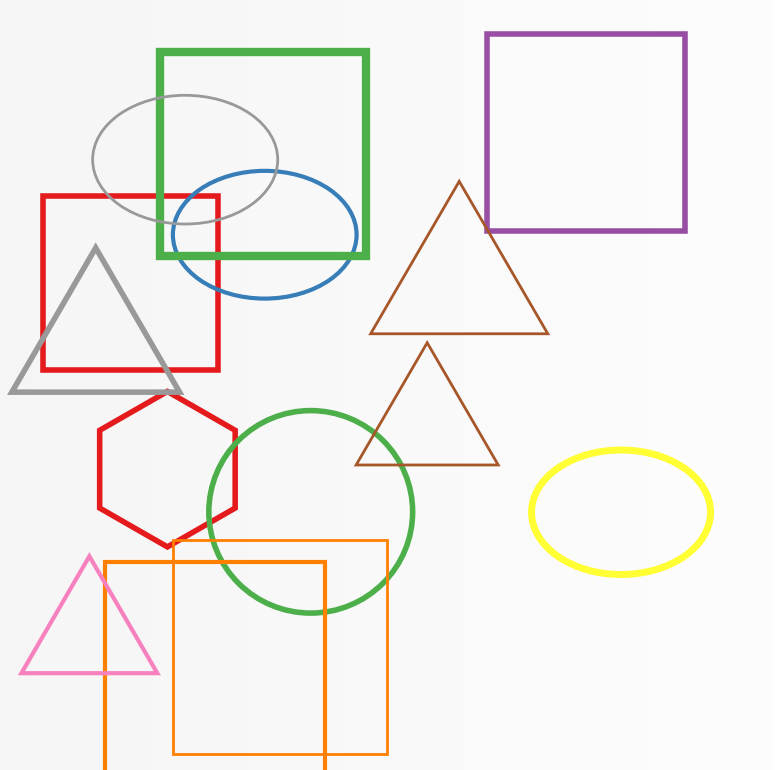[{"shape": "square", "thickness": 2, "radius": 0.56, "center": [0.168, 0.633]}, {"shape": "hexagon", "thickness": 2, "radius": 0.5, "center": [0.216, 0.391]}, {"shape": "oval", "thickness": 1.5, "radius": 0.59, "center": [0.342, 0.695]}, {"shape": "square", "thickness": 3, "radius": 0.66, "center": [0.34, 0.8]}, {"shape": "circle", "thickness": 2, "radius": 0.66, "center": [0.401, 0.335]}, {"shape": "square", "thickness": 2, "radius": 0.64, "center": [0.756, 0.828]}, {"shape": "square", "thickness": 1.5, "radius": 0.71, "center": [0.278, 0.128]}, {"shape": "square", "thickness": 1, "radius": 0.69, "center": [0.361, 0.16]}, {"shape": "oval", "thickness": 2.5, "radius": 0.58, "center": [0.801, 0.335]}, {"shape": "triangle", "thickness": 1, "radius": 0.53, "center": [0.551, 0.449]}, {"shape": "triangle", "thickness": 1, "radius": 0.66, "center": [0.593, 0.633]}, {"shape": "triangle", "thickness": 1.5, "radius": 0.51, "center": [0.115, 0.176]}, {"shape": "triangle", "thickness": 2, "radius": 0.62, "center": [0.123, 0.553]}, {"shape": "oval", "thickness": 1, "radius": 0.6, "center": [0.239, 0.793]}]